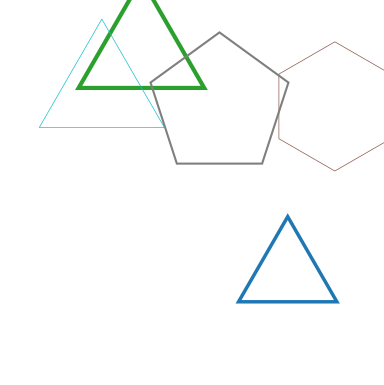[{"shape": "triangle", "thickness": 2.5, "radius": 0.74, "center": [0.747, 0.29]}, {"shape": "triangle", "thickness": 3, "radius": 0.94, "center": [0.367, 0.866]}, {"shape": "hexagon", "thickness": 0.5, "radius": 0.84, "center": [0.87, 0.724]}, {"shape": "pentagon", "thickness": 1.5, "radius": 0.94, "center": [0.57, 0.727]}, {"shape": "triangle", "thickness": 0.5, "radius": 0.94, "center": [0.265, 0.763]}]